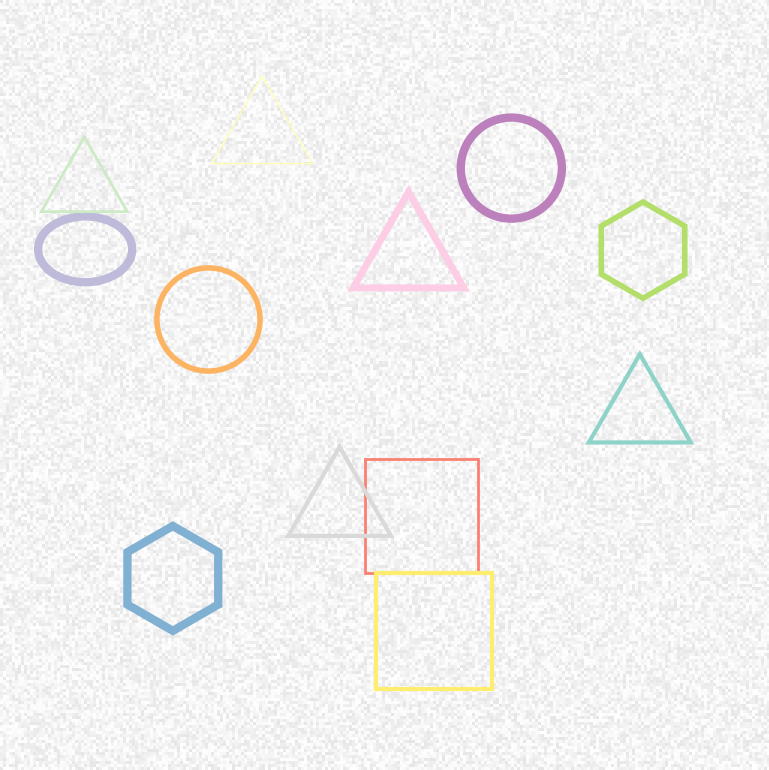[{"shape": "triangle", "thickness": 1.5, "radius": 0.38, "center": [0.831, 0.464]}, {"shape": "triangle", "thickness": 0.5, "radius": 0.38, "center": [0.34, 0.825]}, {"shape": "oval", "thickness": 3, "radius": 0.31, "center": [0.111, 0.676]}, {"shape": "square", "thickness": 1, "radius": 0.37, "center": [0.547, 0.33]}, {"shape": "hexagon", "thickness": 3, "radius": 0.34, "center": [0.224, 0.249]}, {"shape": "circle", "thickness": 2, "radius": 0.33, "center": [0.271, 0.585]}, {"shape": "hexagon", "thickness": 2, "radius": 0.31, "center": [0.835, 0.675]}, {"shape": "triangle", "thickness": 2.5, "radius": 0.42, "center": [0.53, 0.668]}, {"shape": "triangle", "thickness": 1.5, "radius": 0.39, "center": [0.441, 0.343]}, {"shape": "circle", "thickness": 3, "radius": 0.33, "center": [0.664, 0.782]}, {"shape": "triangle", "thickness": 1, "radius": 0.32, "center": [0.11, 0.757]}, {"shape": "square", "thickness": 1.5, "radius": 0.38, "center": [0.564, 0.181]}]